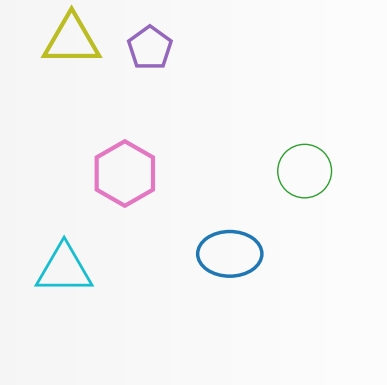[{"shape": "oval", "thickness": 2.5, "radius": 0.41, "center": [0.593, 0.341]}, {"shape": "circle", "thickness": 1, "radius": 0.35, "center": [0.786, 0.556]}, {"shape": "pentagon", "thickness": 2.5, "radius": 0.29, "center": [0.387, 0.875]}, {"shape": "hexagon", "thickness": 3, "radius": 0.42, "center": [0.322, 0.549]}, {"shape": "triangle", "thickness": 3, "radius": 0.41, "center": [0.185, 0.896]}, {"shape": "triangle", "thickness": 2, "radius": 0.42, "center": [0.165, 0.301]}]